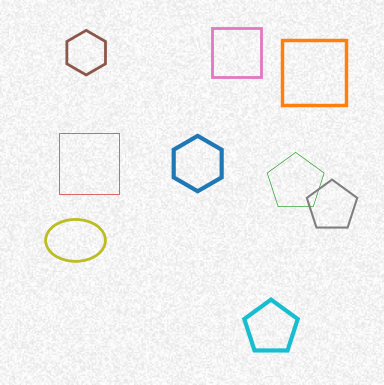[{"shape": "hexagon", "thickness": 3, "radius": 0.36, "center": [0.513, 0.575]}, {"shape": "square", "thickness": 2.5, "radius": 0.42, "center": [0.815, 0.811]}, {"shape": "pentagon", "thickness": 0.5, "radius": 0.39, "center": [0.768, 0.527]}, {"shape": "square", "thickness": 0.5, "radius": 0.39, "center": [0.231, 0.576]}, {"shape": "hexagon", "thickness": 2, "radius": 0.29, "center": [0.224, 0.863]}, {"shape": "square", "thickness": 2, "radius": 0.31, "center": [0.614, 0.864]}, {"shape": "pentagon", "thickness": 1.5, "radius": 0.34, "center": [0.862, 0.465]}, {"shape": "oval", "thickness": 2, "radius": 0.39, "center": [0.196, 0.376]}, {"shape": "pentagon", "thickness": 3, "radius": 0.36, "center": [0.704, 0.149]}]